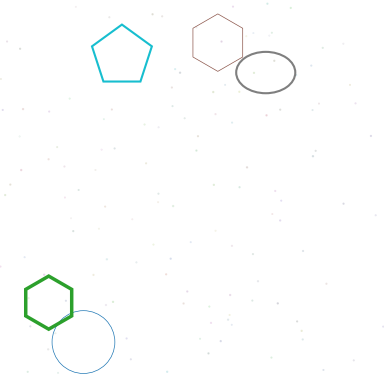[{"shape": "circle", "thickness": 0.5, "radius": 0.41, "center": [0.217, 0.112]}, {"shape": "hexagon", "thickness": 2.5, "radius": 0.34, "center": [0.127, 0.214]}, {"shape": "hexagon", "thickness": 0.5, "radius": 0.37, "center": [0.566, 0.889]}, {"shape": "oval", "thickness": 1.5, "radius": 0.38, "center": [0.69, 0.812]}, {"shape": "pentagon", "thickness": 1.5, "radius": 0.41, "center": [0.317, 0.854]}]